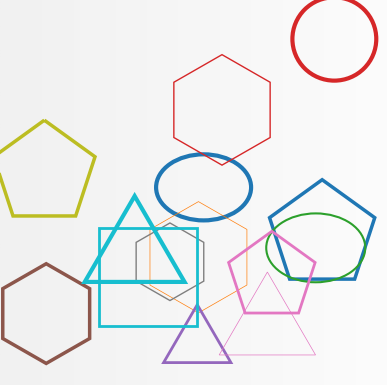[{"shape": "pentagon", "thickness": 2.5, "radius": 0.71, "center": [0.831, 0.39]}, {"shape": "oval", "thickness": 3, "radius": 0.61, "center": [0.525, 0.513]}, {"shape": "hexagon", "thickness": 0.5, "radius": 0.72, "center": [0.512, 0.332]}, {"shape": "oval", "thickness": 1.5, "radius": 0.64, "center": [0.815, 0.356]}, {"shape": "circle", "thickness": 3, "radius": 0.54, "center": [0.863, 0.899]}, {"shape": "hexagon", "thickness": 1, "radius": 0.72, "center": [0.573, 0.715]}, {"shape": "triangle", "thickness": 2, "radius": 0.5, "center": [0.509, 0.108]}, {"shape": "hexagon", "thickness": 2.5, "radius": 0.65, "center": [0.119, 0.186]}, {"shape": "triangle", "thickness": 0.5, "radius": 0.72, "center": [0.69, 0.15]}, {"shape": "pentagon", "thickness": 2, "radius": 0.59, "center": [0.702, 0.282]}, {"shape": "hexagon", "thickness": 1, "radius": 0.5, "center": [0.439, 0.32]}, {"shape": "pentagon", "thickness": 2.5, "radius": 0.69, "center": [0.114, 0.55]}, {"shape": "triangle", "thickness": 3, "radius": 0.74, "center": [0.347, 0.342]}, {"shape": "square", "thickness": 2, "radius": 0.63, "center": [0.383, 0.281]}]